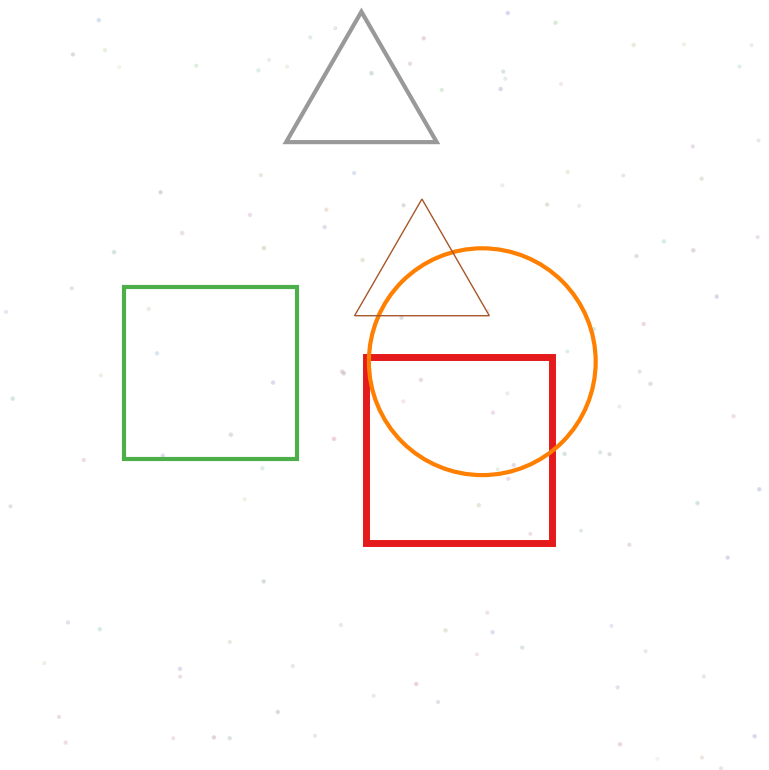[{"shape": "square", "thickness": 2.5, "radius": 0.6, "center": [0.596, 0.416]}, {"shape": "square", "thickness": 1.5, "radius": 0.56, "center": [0.273, 0.515]}, {"shape": "circle", "thickness": 1.5, "radius": 0.74, "center": [0.626, 0.53]}, {"shape": "triangle", "thickness": 0.5, "radius": 0.51, "center": [0.548, 0.64]}, {"shape": "triangle", "thickness": 1.5, "radius": 0.56, "center": [0.469, 0.872]}]